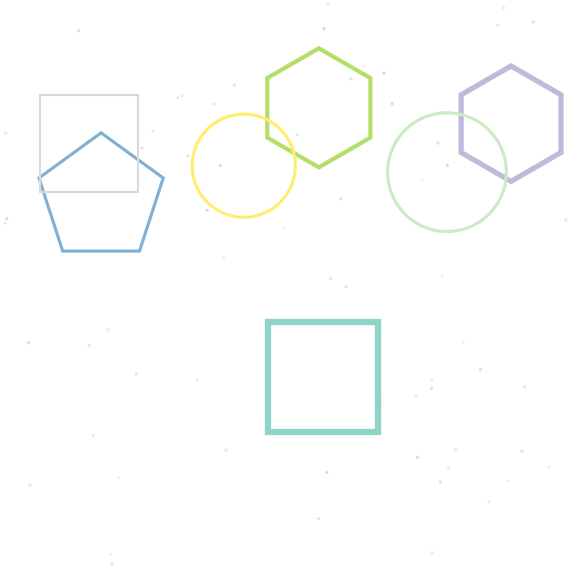[{"shape": "square", "thickness": 3, "radius": 0.47, "center": [0.559, 0.347]}, {"shape": "hexagon", "thickness": 2.5, "radius": 0.5, "center": [0.885, 0.785]}, {"shape": "pentagon", "thickness": 1.5, "radius": 0.57, "center": [0.175, 0.656]}, {"shape": "hexagon", "thickness": 2, "radius": 0.52, "center": [0.552, 0.812]}, {"shape": "square", "thickness": 1, "radius": 0.42, "center": [0.154, 0.751]}, {"shape": "circle", "thickness": 1.5, "radius": 0.51, "center": [0.774, 0.701]}, {"shape": "circle", "thickness": 1.5, "radius": 0.45, "center": [0.422, 0.712]}]